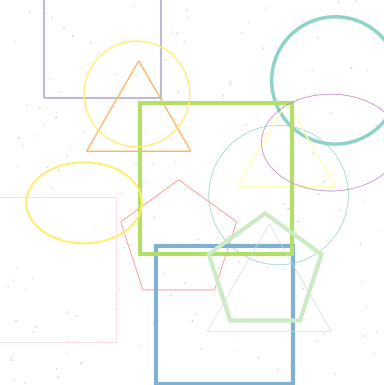[{"shape": "circle", "thickness": 2.5, "radius": 0.83, "center": [0.871, 0.791]}, {"shape": "circle", "thickness": 0.5, "radius": 0.91, "center": [0.724, 0.493]}, {"shape": "triangle", "thickness": 1, "radius": 0.73, "center": [0.745, 0.589]}, {"shape": "square", "thickness": 1.5, "radius": 0.76, "center": [0.265, 0.898]}, {"shape": "pentagon", "thickness": 0.5, "radius": 0.79, "center": [0.464, 0.375]}, {"shape": "square", "thickness": 3, "radius": 0.89, "center": [0.584, 0.182]}, {"shape": "triangle", "thickness": 1, "radius": 0.78, "center": [0.36, 0.685]}, {"shape": "square", "thickness": 3, "radius": 0.98, "center": [0.561, 0.536]}, {"shape": "square", "thickness": 0.5, "radius": 0.95, "center": [0.11, 0.3]}, {"shape": "triangle", "thickness": 0.5, "radius": 0.93, "center": [0.699, 0.233]}, {"shape": "oval", "thickness": 0.5, "radius": 0.9, "center": [0.859, 0.63]}, {"shape": "pentagon", "thickness": 3, "radius": 0.77, "center": [0.689, 0.292]}, {"shape": "oval", "thickness": 1.5, "radius": 0.75, "center": [0.218, 0.473]}, {"shape": "circle", "thickness": 1, "radius": 0.69, "center": [0.356, 0.756]}]